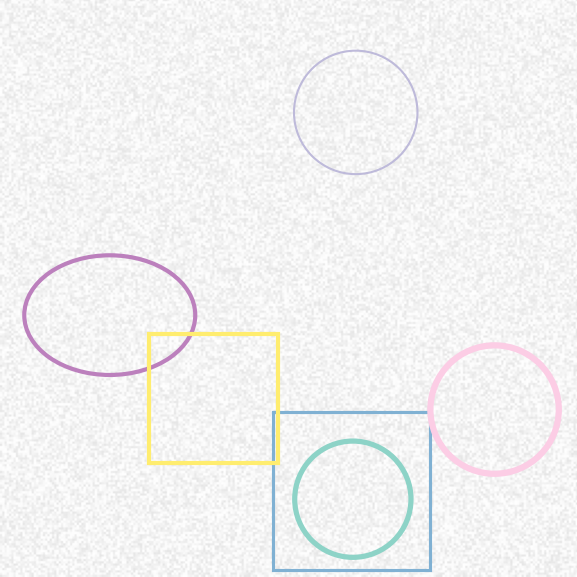[{"shape": "circle", "thickness": 2.5, "radius": 0.5, "center": [0.611, 0.135]}, {"shape": "circle", "thickness": 1, "radius": 0.53, "center": [0.616, 0.805]}, {"shape": "square", "thickness": 1.5, "radius": 0.68, "center": [0.609, 0.148]}, {"shape": "circle", "thickness": 3, "radius": 0.56, "center": [0.856, 0.29]}, {"shape": "oval", "thickness": 2, "radius": 0.74, "center": [0.19, 0.453]}, {"shape": "square", "thickness": 2, "radius": 0.56, "center": [0.369, 0.308]}]